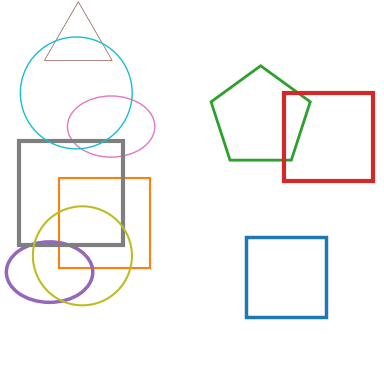[{"shape": "square", "thickness": 2.5, "radius": 0.52, "center": [0.742, 0.28]}, {"shape": "square", "thickness": 1.5, "radius": 0.59, "center": [0.271, 0.42]}, {"shape": "pentagon", "thickness": 2, "radius": 0.68, "center": [0.677, 0.694]}, {"shape": "square", "thickness": 3, "radius": 0.58, "center": [0.854, 0.644]}, {"shape": "oval", "thickness": 2.5, "radius": 0.56, "center": [0.129, 0.293]}, {"shape": "triangle", "thickness": 0.5, "radius": 0.51, "center": [0.203, 0.894]}, {"shape": "oval", "thickness": 1, "radius": 0.57, "center": [0.289, 0.671]}, {"shape": "square", "thickness": 3, "radius": 0.68, "center": [0.184, 0.498]}, {"shape": "circle", "thickness": 1.5, "radius": 0.64, "center": [0.214, 0.336]}, {"shape": "circle", "thickness": 1, "radius": 0.73, "center": [0.198, 0.759]}]